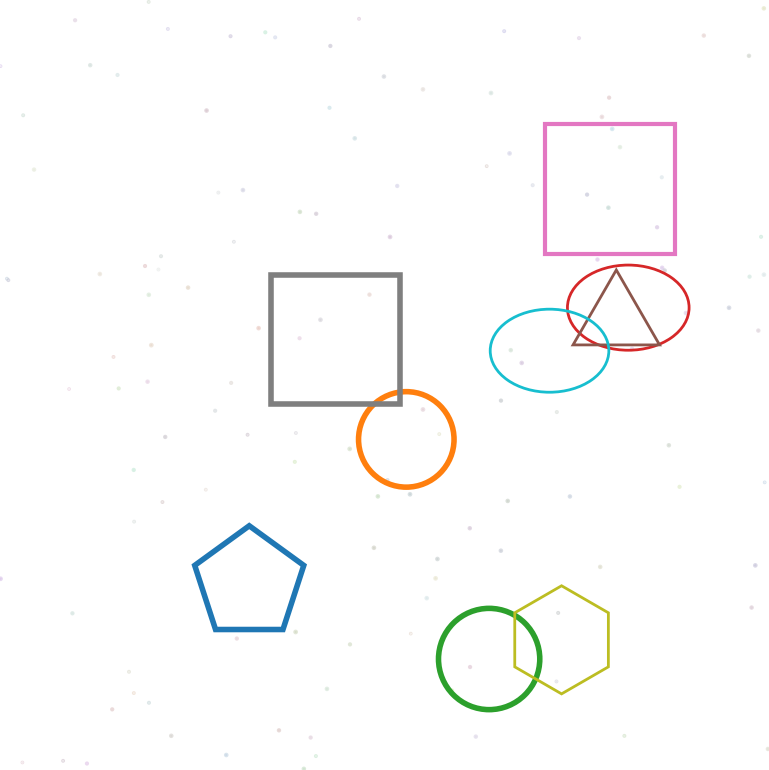[{"shape": "pentagon", "thickness": 2, "radius": 0.37, "center": [0.324, 0.243]}, {"shape": "circle", "thickness": 2, "radius": 0.31, "center": [0.528, 0.429]}, {"shape": "circle", "thickness": 2, "radius": 0.33, "center": [0.635, 0.144]}, {"shape": "oval", "thickness": 1, "radius": 0.4, "center": [0.816, 0.6]}, {"shape": "triangle", "thickness": 1, "radius": 0.32, "center": [0.8, 0.585]}, {"shape": "square", "thickness": 1.5, "radius": 0.42, "center": [0.792, 0.754]}, {"shape": "square", "thickness": 2, "radius": 0.42, "center": [0.435, 0.559]}, {"shape": "hexagon", "thickness": 1, "radius": 0.35, "center": [0.729, 0.169]}, {"shape": "oval", "thickness": 1, "radius": 0.39, "center": [0.714, 0.545]}]